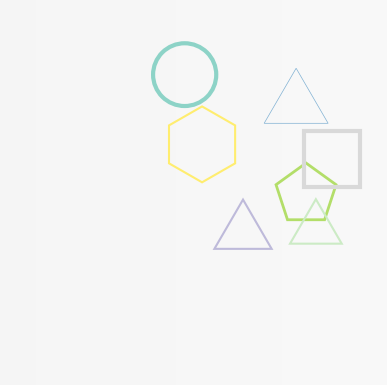[{"shape": "circle", "thickness": 3, "radius": 0.41, "center": [0.477, 0.806]}, {"shape": "triangle", "thickness": 1.5, "radius": 0.43, "center": [0.627, 0.396]}, {"shape": "triangle", "thickness": 0.5, "radius": 0.48, "center": [0.764, 0.727]}, {"shape": "pentagon", "thickness": 2, "radius": 0.41, "center": [0.79, 0.495]}, {"shape": "square", "thickness": 3, "radius": 0.36, "center": [0.858, 0.587]}, {"shape": "triangle", "thickness": 1.5, "radius": 0.39, "center": [0.815, 0.406]}, {"shape": "hexagon", "thickness": 1.5, "radius": 0.49, "center": [0.521, 0.625]}]